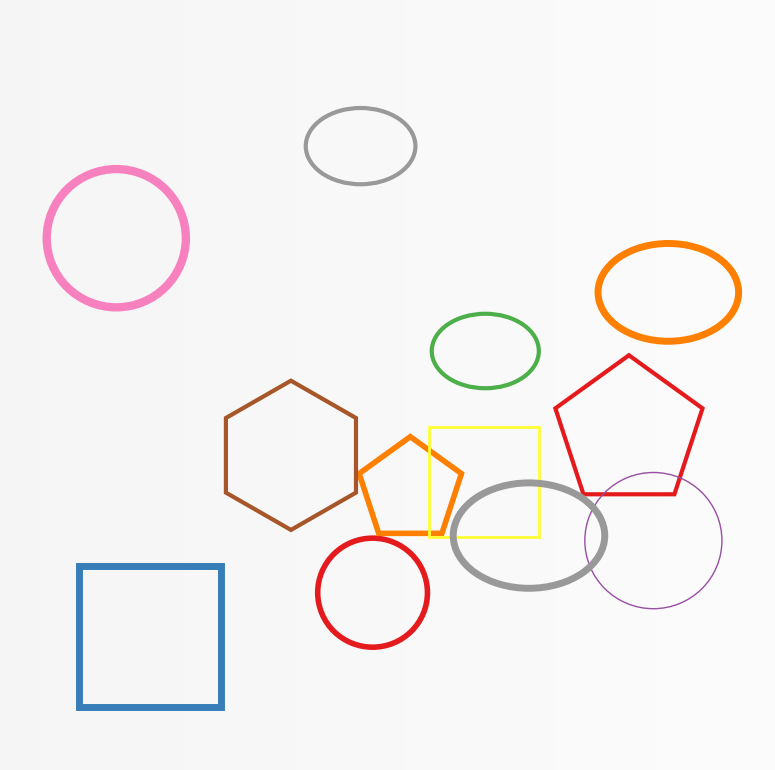[{"shape": "pentagon", "thickness": 1.5, "radius": 0.5, "center": [0.812, 0.439]}, {"shape": "circle", "thickness": 2, "radius": 0.35, "center": [0.481, 0.23]}, {"shape": "square", "thickness": 2.5, "radius": 0.46, "center": [0.194, 0.173]}, {"shape": "oval", "thickness": 1.5, "radius": 0.35, "center": [0.626, 0.544]}, {"shape": "circle", "thickness": 0.5, "radius": 0.44, "center": [0.843, 0.298]}, {"shape": "pentagon", "thickness": 2, "radius": 0.35, "center": [0.529, 0.363]}, {"shape": "oval", "thickness": 2.5, "radius": 0.45, "center": [0.862, 0.62]}, {"shape": "square", "thickness": 1, "radius": 0.36, "center": [0.624, 0.374]}, {"shape": "hexagon", "thickness": 1.5, "radius": 0.48, "center": [0.375, 0.409]}, {"shape": "circle", "thickness": 3, "radius": 0.45, "center": [0.15, 0.691]}, {"shape": "oval", "thickness": 1.5, "radius": 0.35, "center": [0.465, 0.81]}, {"shape": "oval", "thickness": 2.5, "radius": 0.49, "center": [0.683, 0.304]}]